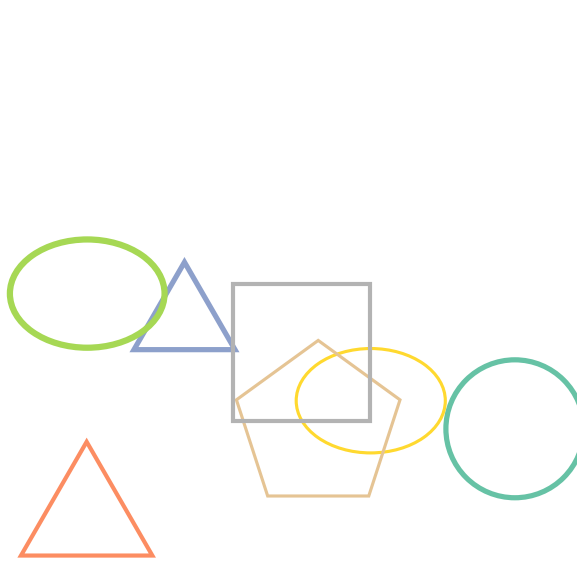[{"shape": "circle", "thickness": 2.5, "radius": 0.6, "center": [0.892, 0.257]}, {"shape": "triangle", "thickness": 2, "radius": 0.66, "center": [0.15, 0.103]}, {"shape": "triangle", "thickness": 2.5, "radius": 0.5, "center": [0.319, 0.444]}, {"shape": "oval", "thickness": 3, "radius": 0.67, "center": [0.151, 0.491]}, {"shape": "oval", "thickness": 1.5, "radius": 0.65, "center": [0.642, 0.305]}, {"shape": "pentagon", "thickness": 1.5, "radius": 0.74, "center": [0.551, 0.261]}, {"shape": "square", "thickness": 2, "radius": 0.59, "center": [0.522, 0.389]}]